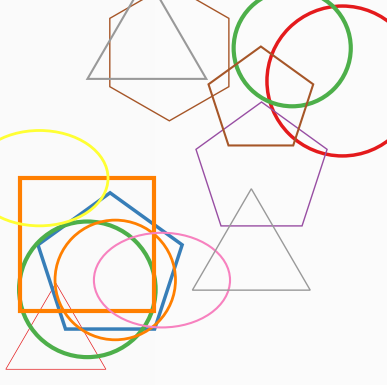[{"shape": "triangle", "thickness": 0.5, "radius": 0.75, "center": [0.144, 0.115]}, {"shape": "circle", "thickness": 2.5, "radius": 0.97, "center": [0.884, 0.79]}, {"shape": "pentagon", "thickness": 2.5, "radius": 0.98, "center": [0.284, 0.304]}, {"shape": "circle", "thickness": 3, "radius": 0.76, "center": [0.754, 0.875]}, {"shape": "circle", "thickness": 3, "radius": 0.88, "center": [0.225, 0.249]}, {"shape": "pentagon", "thickness": 1, "radius": 0.89, "center": [0.675, 0.557]}, {"shape": "square", "thickness": 3, "radius": 0.86, "center": [0.225, 0.365]}, {"shape": "circle", "thickness": 2, "radius": 0.78, "center": [0.297, 0.273]}, {"shape": "oval", "thickness": 2, "radius": 0.88, "center": [0.102, 0.537]}, {"shape": "hexagon", "thickness": 1, "radius": 0.89, "center": [0.437, 0.864]}, {"shape": "pentagon", "thickness": 1.5, "radius": 0.71, "center": [0.673, 0.737]}, {"shape": "oval", "thickness": 1.5, "radius": 0.88, "center": [0.418, 0.272]}, {"shape": "triangle", "thickness": 1.5, "radius": 0.89, "center": [0.379, 0.884]}, {"shape": "triangle", "thickness": 1, "radius": 0.88, "center": [0.649, 0.334]}]